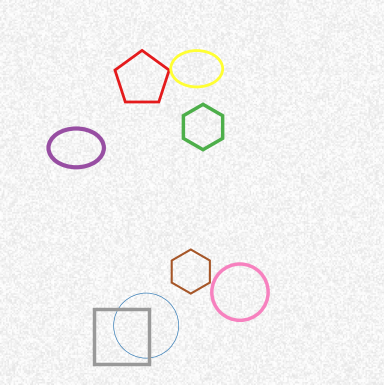[{"shape": "pentagon", "thickness": 2, "radius": 0.37, "center": [0.369, 0.795]}, {"shape": "circle", "thickness": 0.5, "radius": 0.42, "center": [0.38, 0.154]}, {"shape": "hexagon", "thickness": 2.5, "radius": 0.29, "center": [0.527, 0.67]}, {"shape": "oval", "thickness": 3, "radius": 0.36, "center": [0.198, 0.616]}, {"shape": "oval", "thickness": 2, "radius": 0.34, "center": [0.511, 0.821]}, {"shape": "hexagon", "thickness": 1.5, "radius": 0.29, "center": [0.496, 0.295]}, {"shape": "circle", "thickness": 2.5, "radius": 0.37, "center": [0.623, 0.241]}, {"shape": "square", "thickness": 2.5, "radius": 0.36, "center": [0.316, 0.125]}]